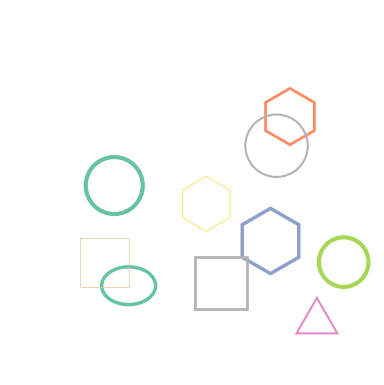[{"shape": "circle", "thickness": 3, "radius": 0.37, "center": [0.297, 0.518]}, {"shape": "oval", "thickness": 2.5, "radius": 0.35, "center": [0.334, 0.258]}, {"shape": "hexagon", "thickness": 2, "radius": 0.37, "center": [0.753, 0.697]}, {"shape": "hexagon", "thickness": 2.5, "radius": 0.42, "center": [0.703, 0.374]}, {"shape": "triangle", "thickness": 1.5, "radius": 0.31, "center": [0.823, 0.165]}, {"shape": "circle", "thickness": 3, "radius": 0.32, "center": [0.893, 0.319]}, {"shape": "hexagon", "thickness": 0.5, "radius": 0.36, "center": [0.536, 0.471]}, {"shape": "square", "thickness": 0.5, "radius": 0.32, "center": [0.271, 0.317]}, {"shape": "circle", "thickness": 1.5, "radius": 0.41, "center": [0.718, 0.621]}, {"shape": "square", "thickness": 2, "radius": 0.34, "center": [0.573, 0.265]}]